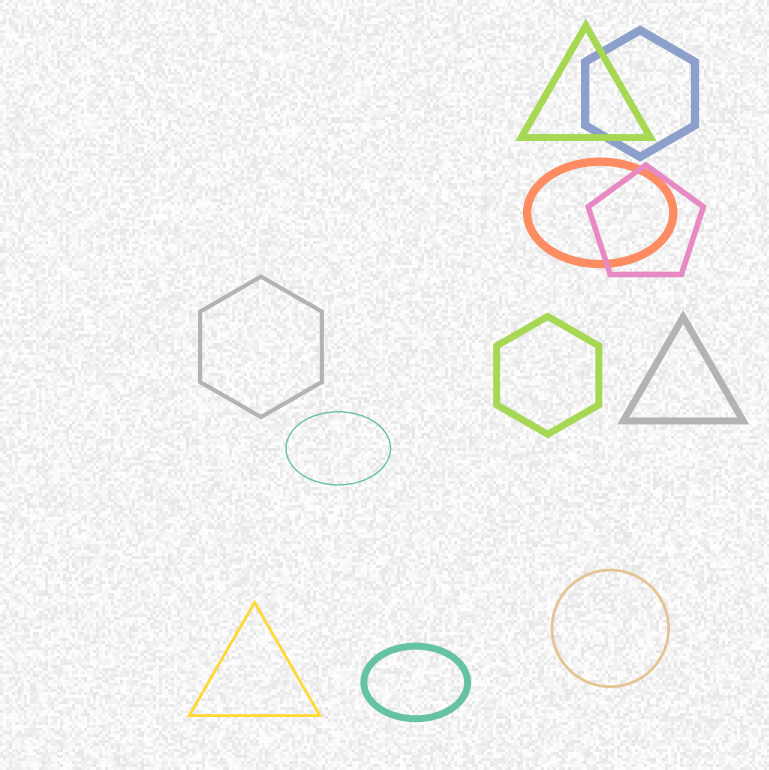[{"shape": "oval", "thickness": 2.5, "radius": 0.34, "center": [0.54, 0.114]}, {"shape": "oval", "thickness": 0.5, "radius": 0.34, "center": [0.439, 0.418]}, {"shape": "oval", "thickness": 3, "radius": 0.47, "center": [0.779, 0.724]}, {"shape": "hexagon", "thickness": 3, "radius": 0.41, "center": [0.831, 0.878]}, {"shape": "pentagon", "thickness": 2, "radius": 0.39, "center": [0.839, 0.707]}, {"shape": "hexagon", "thickness": 2.5, "radius": 0.38, "center": [0.711, 0.512]}, {"shape": "triangle", "thickness": 2.5, "radius": 0.48, "center": [0.761, 0.87]}, {"shape": "triangle", "thickness": 1, "radius": 0.49, "center": [0.331, 0.12]}, {"shape": "circle", "thickness": 1, "radius": 0.38, "center": [0.793, 0.184]}, {"shape": "hexagon", "thickness": 1.5, "radius": 0.46, "center": [0.339, 0.55]}, {"shape": "triangle", "thickness": 2.5, "radius": 0.45, "center": [0.887, 0.498]}]